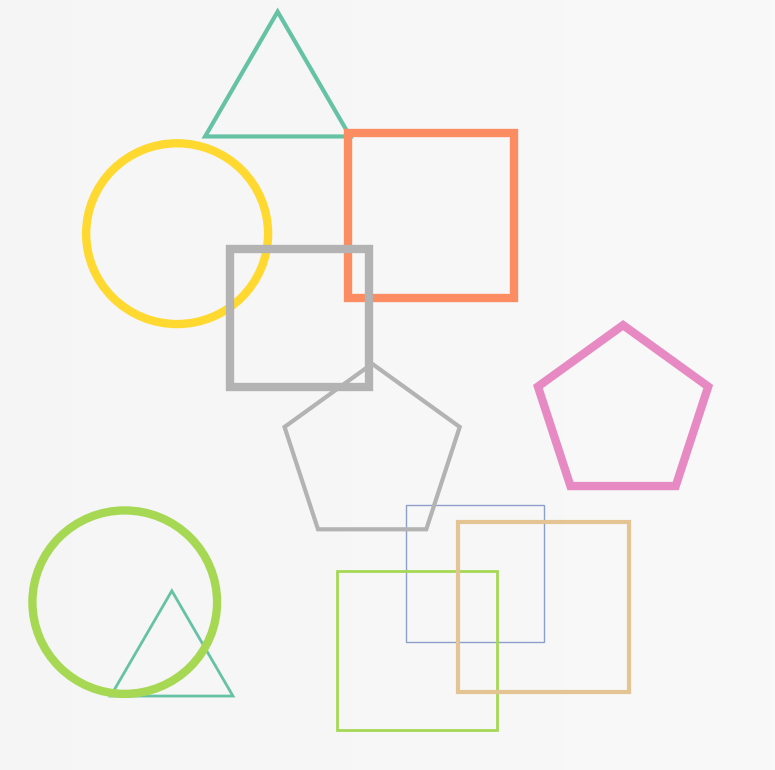[{"shape": "triangle", "thickness": 1.5, "radius": 0.54, "center": [0.358, 0.877]}, {"shape": "triangle", "thickness": 1, "radius": 0.46, "center": [0.222, 0.142]}, {"shape": "square", "thickness": 3, "radius": 0.54, "center": [0.556, 0.72]}, {"shape": "square", "thickness": 0.5, "radius": 0.45, "center": [0.613, 0.255]}, {"shape": "pentagon", "thickness": 3, "radius": 0.58, "center": [0.804, 0.462]}, {"shape": "square", "thickness": 1, "radius": 0.52, "center": [0.538, 0.155]}, {"shape": "circle", "thickness": 3, "radius": 0.6, "center": [0.161, 0.218]}, {"shape": "circle", "thickness": 3, "radius": 0.59, "center": [0.229, 0.697]}, {"shape": "square", "thickness": 1.5, "radius": 0.55, "center": [0.701, 0.212]}, {"shape": "square", "thickness": 3, "radius": 0.45, "center": [0.386, 0.587]}, {"shape": "pentagon", "thickness": 1.5, "radius": 0.59, "center": [0.48, 0.409]}]